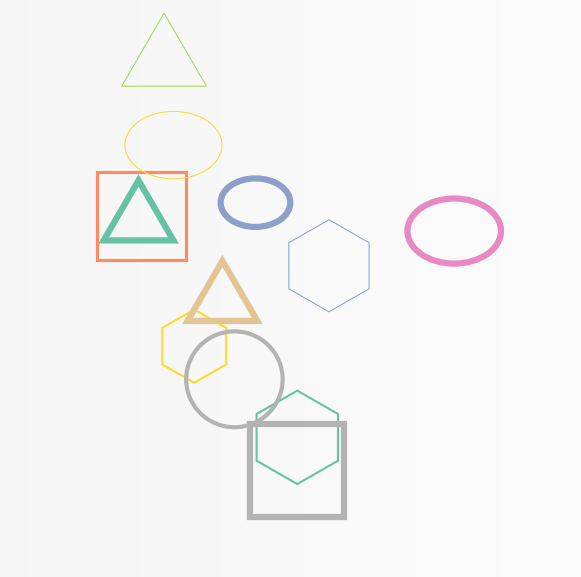[{"shape": "hexagon", "thickness": 1, "radius": 0.4, "center": [0.511, 0.242]}, {"shape": "triangle", "thickness": 3, "radius": 0.35, "center": [0.238, 0.617]}, {"shape": "square", "thickness": 1.5, "radius": 0.38, "center": [0.244, 0.625]}, {"shape": "oval", "thickness": 3, "radius": 0.3, "center": [0.44, 0.648]}, {"shape": "hexagon", "thickness": 0.5, "radius": 0.4, "center": [0.566, 0.539]}, {"shape": "oval", "thickness": 3, "radius": 0.4, "center": [0.781, 0.599]}, {"shape": "triangle", "thickness": 0.5, "radius": 0.42, "center": [0.282, 0.892]}, {"shape": "hexagon", "thickness": 1, "radius": 0.32, "center": [0.334, 0.4]}, {"shape": "oval", "thickness": 0.5, "radius": 0.42, "center": [0.298, 0.748]}, {"shape": "triangle", "thickness": 3, "radius": 0.35, "center": [0.383, 0.478]}, {"shape": "square", "thickness": 3, "radius": 0.4, "center": [0.511, 0.185]}, {"shape": "circle", "thickness": 2, "radius": 0.41, "center": [0.403, 0.342]}]